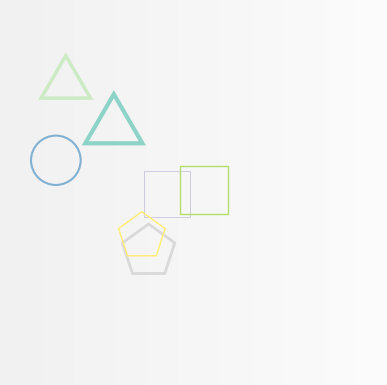[{"shape": "triangle", "thickness": 3, "radius": 0.43, "center": [0.294, 0.67]}, {"shape": "square", "thickness": 0.5, "radius": 0.3, "center": [0.43, 0.496]}, {"shape": "circle", "thickness": 1.5, "radius": 0.32, "center": [0.144, 0.584]}, {"shape": "square", "thickness": 1, "radius": 0.31, "center": [0.526, 0.507]}, {"shape": "pentagon", "thickness": 2, "radius": 0.36, "center": [0.384, 0.347]}, {"shape": "triangle", "thickness": 2.5, "radius": 0.37, "center": [0.17, 0.782]}, {"shape": "pentagon", "thickness": 1, "radius": 0.32, "center": [0.366, 0.387]}]